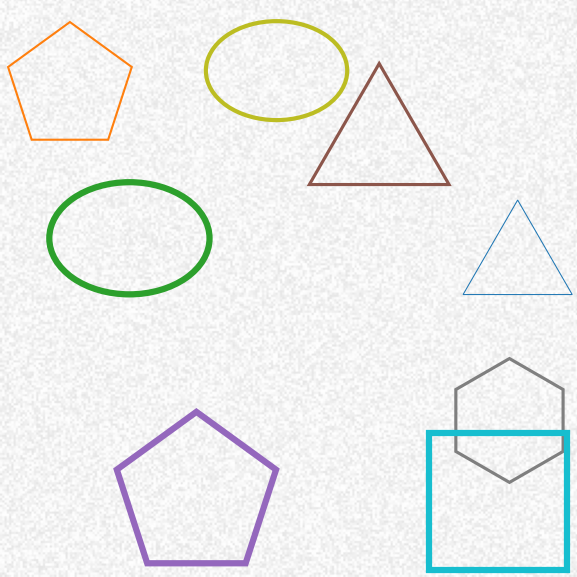[{"shape": "triangle", "thickness": 0.5, "radius": 0.55, "center": [0.896, 0.544]}, {"shape": "pentagon", "thickness": 1, "radius": 0.56, "center": [0.121, 0.848]}, {"shape": "oval", "thickness": 3, "radius": 0.69, "center": [0.224, 0.587]}, {"shape": "pentagon", "thickness": 3, "radius": 0.72, "center": [0.34, 0.141]}, {"shape": "triangle", "thickness": 1.5, "radius": 0.7, "center": [0.657, 0.749]}, {"shape": "hexagon", "thickness": 1.5, "radius": 0.54, "center": [0.882, 0.271]}, {"shape": "oval", "thickness": 2, "radius": 0.61, "center": [0.479, 0.877]}, {"shape": "square", "thickness": 3, "radius": 0.6, "center": [0.863, 0.131]}]